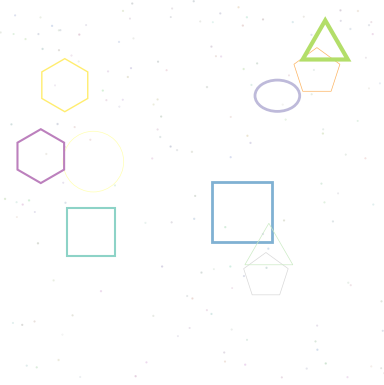[{"shape": "square", "thickness": 1.5, "radius": 0.31, "center": [0.235, 0.397]}, {"shape": "circle", "thickness": 0.5, "radius": 0.39, "center": [0.242, 0.58]}, {"shape": "oval", "thickness": 2, "radius": 0.29, "center": [0.72, 0.751]}, {"shape": "square", "thickness": 2, "radius": 0.39, "center": [0.627, 0.451]}, {"shape": "pentagon", "thickness": 0.5, "radius": 0.31, "center": [0.823, 0.814]}, {"shape": "triangle", "thickness": 3, "radius": 0.34, "center": [0.845, 0.879]}, {"shape": "pentagon", "thickness": 0.5, "radius": 0.3, "center": [0.691, 0.283]}, {"shape": "hexagon", "thickness": 1.5, "radius": 0.35, "center": [0.106, 0.594]}, {"shape": "triangle", "thickness": 0.5, "radius": 0.36, "center": [0.698, 0.348]}, {"shape": "hexagon", "thickness": 1, "radius": 0.34, "center": [0.168, 0.779]}]